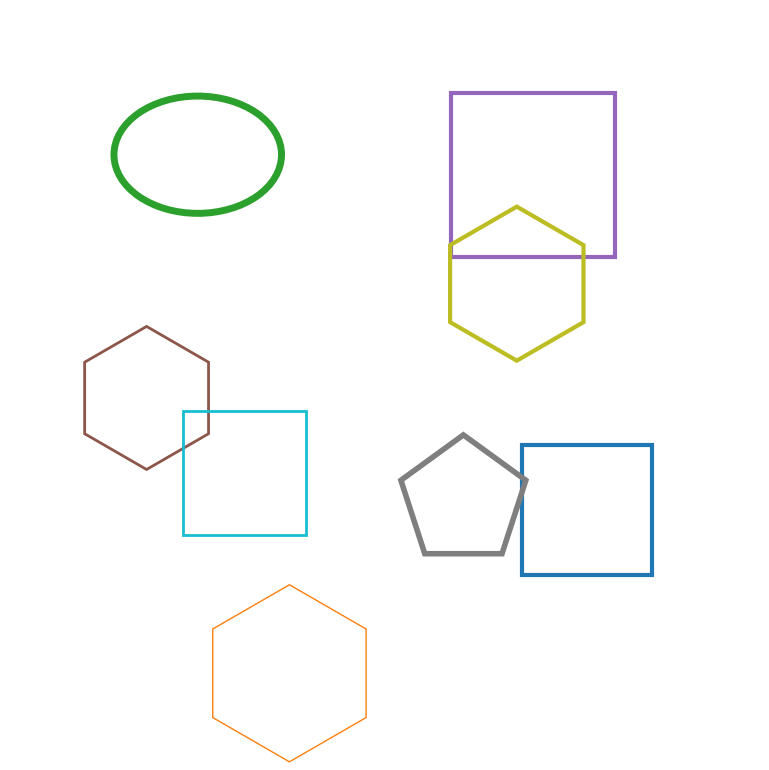[{"shape": "square", "thickness": 1.5, "radius": 0.42, "center": [0.762, 0.338]}, {"shape": "hexagon", "thickness": 0.5, "radius": 0.57, "center": [0.376, 0.126]}, {"shape": "oval", "thickness": 2.5, "radius": 0.54, "center": [0.257, 0.799]}, {"shape": "square", "thickness": 1.5, "radius": 0.53, "center": [0.692, 0.773]}, {"shape": "hexagon", "thickness": 1, "radius": 0.46, "center": [0.19, 0.483]}, {"shape": "pentagon", "thickness": 2, "radius": 0.43, "center": [0.602, 0.35]}, {"shape": "hexagon", "thickness": 1.5, "radius": 0.5, "center": [0.671, 0.632]}, {"shape": "square", "thickness": 1, "radius": 0.4, "center": [0.318, 0.385]}]